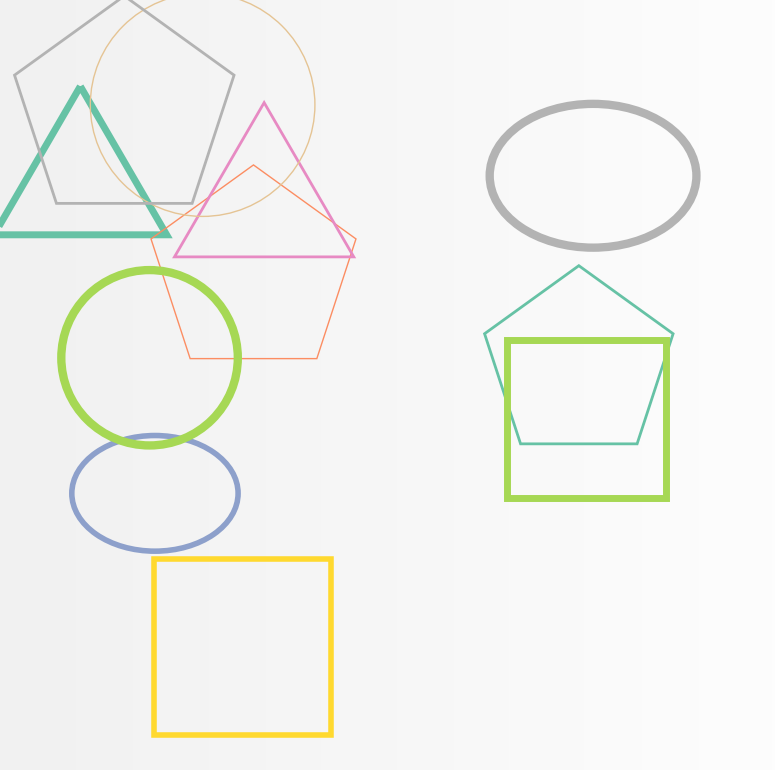[{"shape": "pentagon", "thickness": 1, "radius": 0.64, "center": [0.747, 0.527]}, {"shape": "triangle", "thickness": 2.5, "radius": 0.64, "center": [0.104, 0.759]}, {"shape": "pentagon", "thickness": 0.5, "radius": 0.7, "center": [0.327, 0.647]}, {"shape": "oval", "thickness": 2, "radius": 0.54, "center": [0.2, 0.359]}, {"shape": "triangle", "thickness": 1, "radius": 0.67, "center": [0.341, 0.733]}, {"shape": "circle", "thickness": 3, "radius": 0.57, "center": [0.193, 0.535]}, {"shape": "square", "thickness": 2.5, "radius": 0.51, "center": [0.756, 0.456]}, {"shape": "square", "thickness": 2, "radius": 0.57, "center": [0.313, 0.16]}, {"shape": "circle", "thickness": 0.5, "radius": 0.72, "center": [0.261, 0.864]}, {"shape": "pentagon", "thickness": 1, "radius": 0.74, "center": [0.16, 0.856]}, {"shape": "oval", "thickness": 3, "radius": 0.67, "center": [0.765, 0.772]}]